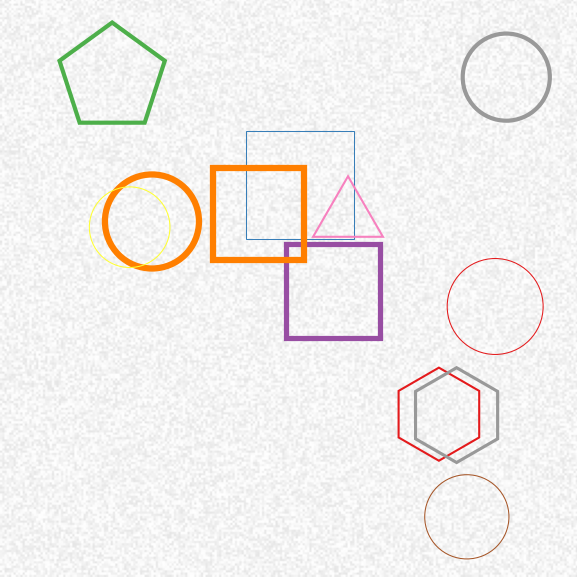[{"shape": "hexagon", "thickness": 1, "radius": 0.4, "center": [0.76, 0.282]}, {"shape": "circle", "thickness": 0.5, "radius": 0.42, "center": [0.857, 0.468]}, {"shape": "square", "thickness": 0.5, "radius": 0.47, "center": [0.52, 0.679]}, {"shape": "pentagon", "thickness": 2, "radius": 0.48, "center": [0.194, 0.864]}, {"shape": "square", "thickness": 2.5, "radius": 0.41, "center": [0.576, 0.496]}, {"shape": "circle", "thickness": 3, "radius": 0.41, "center": [0.263, 0.616]}, {"shape": "square", "thickness": 3, "radius": 0.4, "center": [0.448, 0.629]}, {"shape": "circle", "thickness": 0.5, "radius": 0.35, "center": [0.224, 0.606]}, {"shape": "circle", "thickness": 0.5, "radius": 0.36, "center": [0.808, 0.104]}, {"shape": "triangle", "thickness": 1, "radius": 0.35, "center": [0.603, 0.624]}, {"shape": "hexagon", "thickness": 1.5, "radius": 0.41, "center": [0.791, 0.28]}, {"shape": "circle", "thickness": 2, "radius": 0.38, "center": [0.877, 0.866]}]